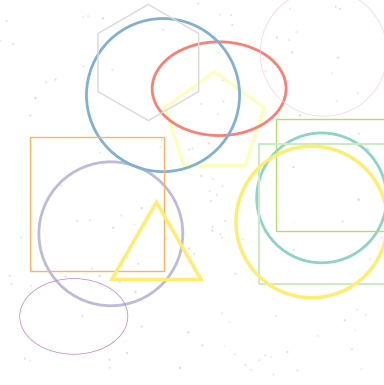[{"shape": "circle", "thickness": 2, "radius": 0.84, "center": [0.835, 0.486]}, {"shape": "pentagon", "thickness": 2, "radius": 0.68, "center": [0.557, 0.679]}, {"shape": "circle", "thickness": 2, "radius": 0.93, "center": [0.288, 0.393]}, {"shape": "oval", "thickness": 2, "radius": 0.87, "center": [0.569, 0.77]}, {"shape": "circle", "thickness": 2, "radius": 0.99, "center": [0.423, 0.753]}, {"shape": "square", "thickness": 1, "radius": 0.87, "center": [0.253, 0.471]}, {"shape": "square", "thickness": 1, "radius": 0.73, "center": [0.864, 0.545]}, {"shape": "circle", "thickness": 0.5, "radius": 0.82, "center": [0.841, 0.863]}, {"shape": "hexagon", "thickness": 1, "radius": 0.75, "center": [0.385, 0.838]}, {"shape": "oval", "thickness": 0.5, "radius": 0.7, "center": [0.192, 0.178]}, {"shape": "square", "thickness": 1.5, "radius": 0.91, "center": [0.855, 0.445]}, {"shape": "circle", "thickness": 2.5, "radius": 0.98, "center": [0.81, 0.423]}, {"shape": "triangle", "thickness": 2.5, "radius": 0.67, "center": [0.406, 0.341]}]